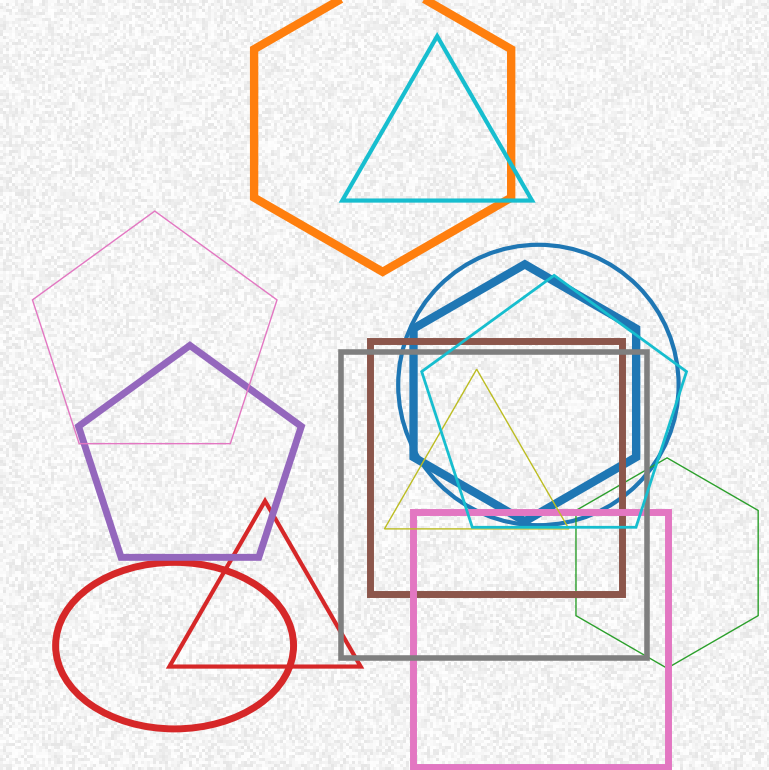[{"shape": "hexagon", "thickness": 3, "radius": 0.83, "center": [0.682, 0.49]}, {"shape": "circle", "thickness": 1.5, "radius": 0.91, "center": [0.699, 0.5]}, {"shape": "hexagon", "thickness": 3, "radius": 0.96, "center": [0.497, 0.84]}, {"shape": "hexagon", "thickness": 0.5, "radius": 0.68, "center": [0.866, 0.269]}, {"shape": "triangle", "thickness": 1.5, "radius": 0.72, "center": [0.344, 0.206]}, {"shape": "oval", "thickness": 2.5, "radius": 0.77, "center": [0.227, 0.162]}, {"shape": "pentagon", "thickness": 2.5, "radius": 0.76, "center": [0.247, 0.399]}, {"shape": "square", "thickness": 2.5, "radius": 0.82, "center": [0.644, 0.393]}, {"shape": "pentagon", "thickness": 0.5, "radius": 0.83, "center": [0.201, 0.559]}, {"shape": "square", "thickness": 2.5, "radius": 0.83, "center": [0.702, 0.169]}, {"shape": "square", "thickness": 2, "radius": 0.99, "center": [0.641, 0.344]}, {"shape": "triangle", "thickness": 0.5, "radius": 0.69, "center": [0.619, 0.382]}, {"shape": "pentagon", "thickness": 1, "radius": 0.9, "center": [0.72, 0.462]}, {"shape": "triangle", "thickness": 1.5, "radius": 0.71, "center": [0.568, 0.811]}]